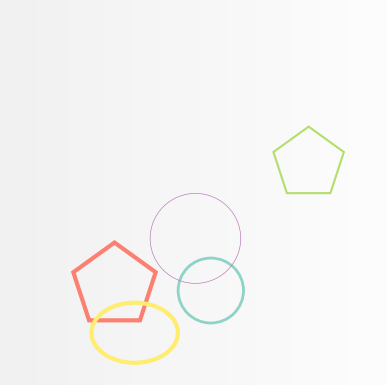[{"shape": "circle", "thickness": 2, "radius": 0.42, "center": [0.544, 0.245]}, {"shape": "pentagon", "thickness": 3, "radius": 0.56, "center": [0.296, 0.258]}, {"shape": "pentagon", "thickness": 1.5, "radius": 0.48, "center": [0.797, 0.576]}, {"shape": "circle", "thickness": 0.5, "radius": 0.58, "center": [0.504, 0.381]}, {"shape": "oval", "thickness": 3, "radius": 0.56, "center": [0.348, 0.136]}]